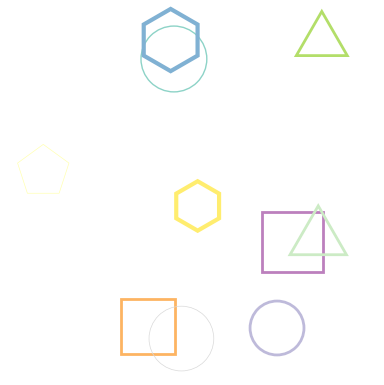[{"shape": "circle", "thickness": 1, "radius": 0.43, "center": [0.452, 0.847]}, {"shape": "pentagon", "thickness": 0.5, "radius": 0.35, "center": [0.112, 0.555]}, {"shape": "circle", "thickness": 2, "radius": 0.35, "center": [0.72, 0.148]}, {"shape": "hexagon", "thickness": 3, "radius": 0.4, "center": [0.443, 0.896]}, {"shape": "square", "thickness": 2, "radius": 0.36, "center": [0.385, 0.151]}, {"shape": "triangle", "thickness": 2, "radius": 0.38, "center": [0.836, 0.894]}, {"shape": "circle", "thickness": 0.5, "radius": 0.42, "center": [0.471, 0.121]}, {"shape": "square", "thickness": 2, "radius": 0.39, "center": [0.76, 0.371]}, {"shape": "triangle", "thickness": 2, "radius": 0.42, "center": [0.827, 0.381]}, {"shape": "hexagon", "thickness": 3, "radius": 0.32, "center": [0.513, 0.465]}]